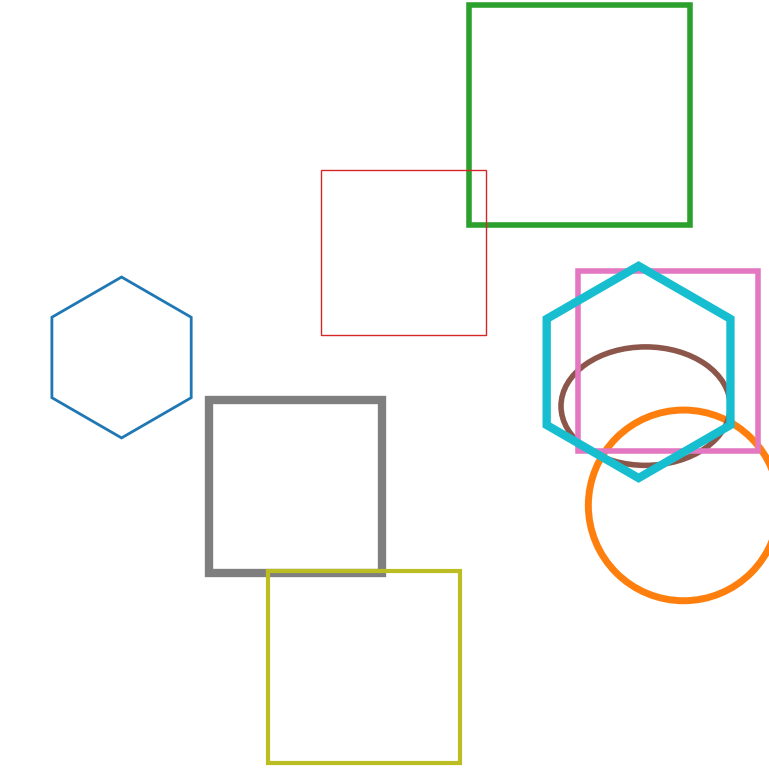[{"shape": "hexagon", "thickness": 1, "radius": 0.52, "center": [0.158, 0.536]}, {"shape": "circle", "thickness": 2.5, "radius": 0.62, "center": [0.888, 0.344]}, {"shape": "square", "thickness": 2, "radius": 0.72, "center": [0.753, 0.851]}, {"shape": "square", "thickness": 0.5, "radius": 0.54, "center": [0.524, 0.672]}, {"shape": "oval", "thickness": 2, "radius": 0.55, "center": [0.838, 0.473]}, {"shape": "square", "thickness": 2, "radius": 0.59, "center": [0.867, 0.532]}, {"shape": "square", "thickness": 3, "radius": 0.56, "center": [0.384, 0.368]}, {"shape": "square", "thickness": 1.5, "radius": 0.62, "center": [0.473, 0.134]}, {"shape": "hexagon", "thickness": 3, "radius": 0.69, "center": [0.829, 0.517]}]